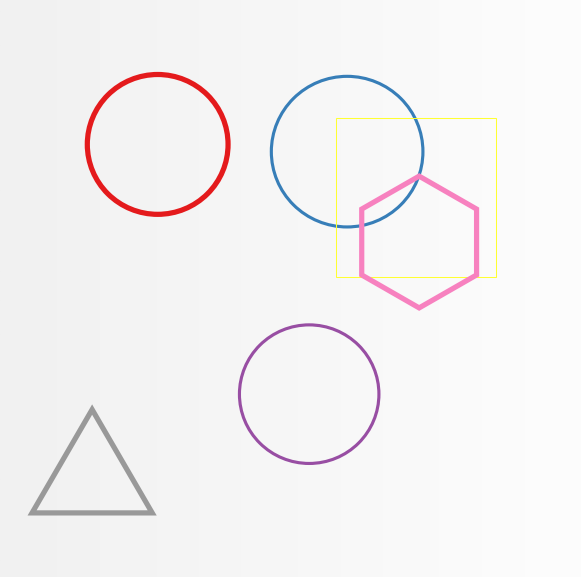[{"shape": "circle", "thickness": 2.5, "radius": 0.61, "center": [0.271, 0.749]}, {"shape": "circle", "thickness": 1.5, "radius": 0.65, "center": [0.597, 0.737]}, {"shape": "circle", "thickness": 1.5, "radius": 0.6, "center": [0.532, 0.317]}, {"shape": "square", "thickness": 0.5, "radius": 0.69, "center": [0.716, 0.657]}, {"shape": "hexagon", "thickness": 2.5, "radius": 0.57, "center": [0.721, 0.58]}, {"shape": "triangle", "thickness": 2.5, "radius": 0.6, "center": [0.158, 0.171]}]